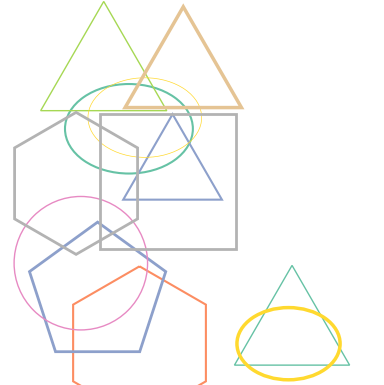[{"shape": "oval", "thickness": 1.5, "radius": 0.83, "center": [0.335, 0.666]}, {"shape": "triangle", "thickness": 1, "radius": 0.86, "center": [0.759, 0.138]}, {"shape": "hexagon", "thickness": 1.5, "radius": 1.0, "center": [0.362, 0.109]}, {"shape": "triangle", "thickness": 1.5, "radius": 0.74, "center": [0.448, 0.555]}, {"shape": "pentagon", "thickness": 2, "radius": 0.93, "center": [0.254, 0.237]}, {"shape": "circle", "thickness": 1, "radius": 0.87, "center": [0.21, 0.316]}, {"shape": "triangle", "thickness": 1, "radius": 0.95, "center": [0.269, 0.807]}, {"shape": "oval", "thickness": 0.5, "radius": 0.74, "center": [0.376, 0.695]}, {"shape": "oval", "thickness": 2.5, "radius": 0.67, "center": [0.749, 0.107]}, {"shape": "triangle", "thickness": 2.5, "radius": 0.87, "center": [0.476, 0.808]}, {"shape": "square", "thickness": 2, "radius": 0.88, "center": [0.436, 0.528]}, {"shape": "hexagon", "thickness": 2, "radius": 0.92, "center": [0.198, 0.524]}]